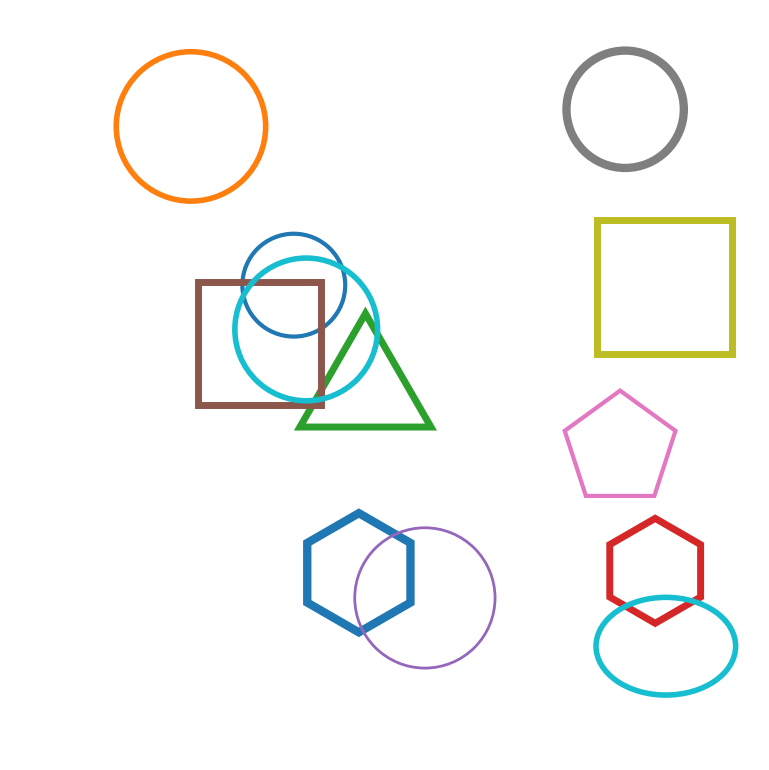[{"shape": "circle", "thickness": 1.5, "radius": 0.33, "center": [0.382, 0.63]}, {"shape": "hexagon", "thickness": 3, "radius": 0.39, "center": [0.466, 0.256]}, {"shape": "circle", "thickness": 2, "radius": 0.49, "center": [0.248, 0.836]}, {"shape": "triangle", "thickness": 2.5, "radius": 0.49, "center": [0.475, 0.495]}, {"shape": "hexagon", "thickness": 2.5, "radius": 0.34, "center": [0.851, 0.259]}, {"shape": "circle", "thickness": 1, "radius": 0.46, "center": [0.552, 0.223]}, {"shape": "square", "thickness": 2.5, "radius": 0.4, "center": [0.337, 0.554]}, {"shape": "pentagon", "thickness": 1.5, "radius": 0.38, "center": [0.805, 0.417]}, {"shape": "circle", "thickness": 3, "radius": 0.38, "center": [0.812, 0.858]}, {"shape": "square", "thickness": 2.5, "radius": 0.44, "center": [0.863, 0.628]}, {"shape": "circle", "thickness": 2, "radius": 0.46, "center": [0.398, 0.572]}, {"shape": "oval", "thickness": 2, "radius": 0.45, "center": [0.865, 0.161]}]